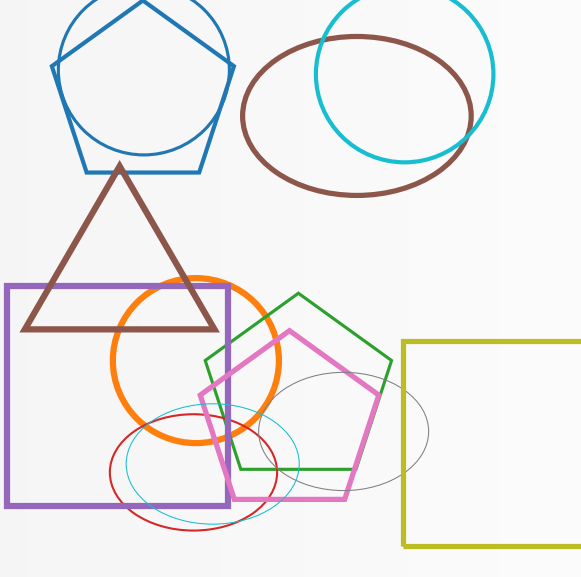[{"shape": "circle", "thickness": 1.5, "radius": 0.74, "center": [0.248, 0.878]}, {"shape": "pentagon", "thickness": 2, "radius": 0.82, "center": [0.246, 0.834]}, {"shape": "circle", "thickness": 3, "radius": 0.71, "center": [0.337, 0.375]}, {"shape": "pentagon", "thickness": 1.5, "radius": 0.84, "center": [0.513, 0.323]}, {"shape": "oval", "thickness": 1, "radius": 0.72, "center": [0.333, 0.181]}, {"shape": "square", "thickness": 3, "radius": 0.95, "center": [0.202, 0.313]}, {"shape": "oval", "thickness": 2.5, "radius": 0.98, "center": [0.614, 0.798]}, {"shape": "triangle", "thickness": 3, "radius": 0.94, "center": [0.206, 0.523]}, {"shape": "pentagon", "thickness": 2.5, "radius": 0.81, "center": [0.498, 0.265]}, {"shape": "oval", "thickness": 0.5, "radius": 0.73, "center": [0.591, 0.252]}, {"shape": "square", "thickness": 2.5, "radius": 0.89, "center": [0.871, 0.231]}, {"shape": "circle", "thickness": 2, "radius": 0.76, "center": [0.696, 0.871]}, {"shape": "oval", "thickness": 0.5, "radius": 0.74, "center": [0.366, 0.196]}]